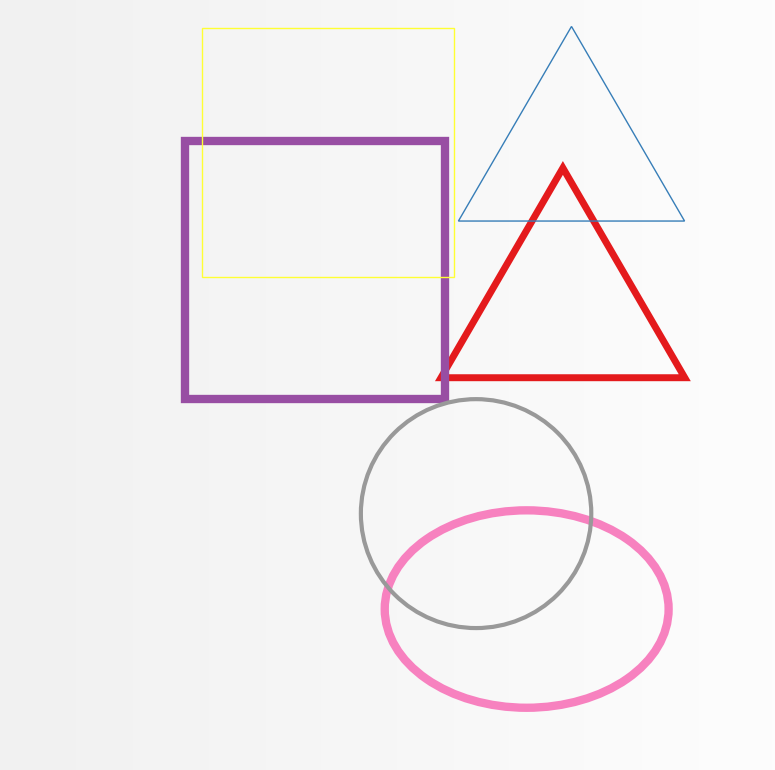[{"shape": "triangle", "thickness": 2.5, "radius": 0.91, "center": [0.726, 0.6]}, {"shape": "triangle", "thickness": 0.5, "radius": 0.84, "center": [0.737, 0.797]}, {"shape": "square", "thickness": 3, "radius": 0.84, "center": [0.406, 0.649]}, {"shape": "square", "thickness": 0.5, "radius": 0.81, "center": [0.423, 0.802]}, {"shape": "oval", "thickness": 3, "radius": 0.92, "center": [0.68, 0.209]}, {"shape": "circle", "thickness": 1.5, "radius": 0.74, "center": [0.614, 0.333]}]